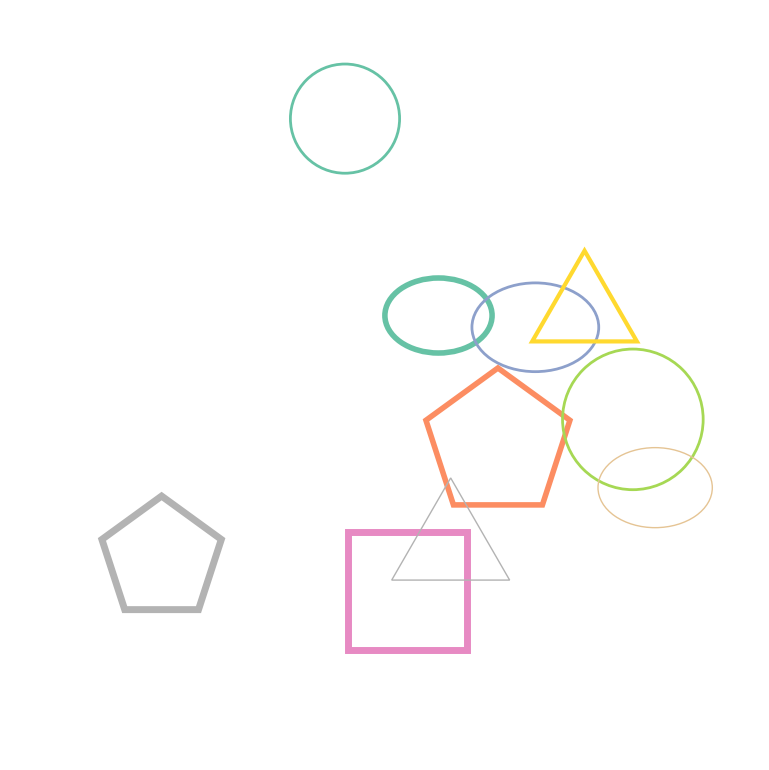[{"shape": "circle", "thickness": 1, "radius": 0.35, "center": [0.448, 0.846]}, {"shape": "oval", "thickness": 2, "radius": 0.35, "center": [0.569, 0.59]}, {"shape": "pentagon", "thickness": 2, "radius": 0.49, "center": [0.647, 0.424]}, {"shape": "oval", "thickness": 1, "radius": 0.41, "center": [0.695, 0.575]}, {"shape": "square", "thickness": 2.5, "radius": 0.39, "center": [0.53, 0.232]}, {"shape": "circle", "thickness": 1, "radius": 0.46, "center": [0.822, 0.455]}, {"shape": "triangle", "thickness": 1.5, "radius": 0.39, "center": [0.759, 0.596]}, {"shape": "oval", "thickness": 0.5, "radius": 0.37, "center": [0.851, 0.367]}, {"shape": "pentagon", "thickness": 2.5, "radius": 0.41, "center": [0.21, 0.274]}, {"shape": "triangle", "thickness": 0.5, "radius": 0.44, "center": [0.585, 0.291]}]